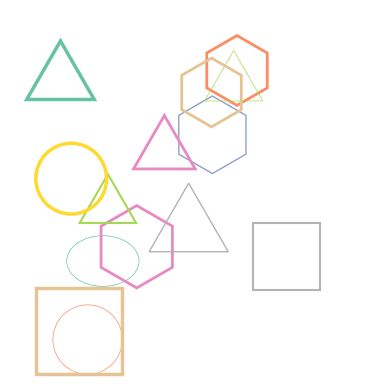[{"shape": "oval", "thickness": 0.5, "radius": 0.47, "center": [0.267, 0.322]}, {"shape": "triangle", "thickness": 2.5, "radius": 0.51, "center": [0.157, 0.792]}, {"shape": "hexagon", "thickness": 2, "radius": 0.45, "center": [0.616, 0.817]}, {"shape": "circle", "thickness": 0.5, "radius": 0.45, "center": [0.228, 0.118]}, {"shape": "hexagon", "thickness": 1, "radius": 0.5, "center": [0.552, 0.65]}, {"shape": "hexagon", "thickness": 2, "radius": 0.53, "center": [0.355, 0.359]}, {"shape": "triangle", "thickness": 2, "radius": 0.46, "center": [0.427, 0.608]}, {"shape": "triangle", "thickness": 0.5, "radius": 0.44, "center": [0.607, 0.781]}, {"shape": "triangle", "thickness": 1.5, "radius": 0.42, "center": [0.28, 0.463]}, {"shape": "circle", "thickness": 2.5, "radius": 0.46, "center": [0.185, 0.536]}, {"shape": "square", "thickness": 2.5, "radius": 0.56, "center": [0.206, 0.141]}, {"shape": "hexagon", "thickness": 2, "radius": 0.45, "center": [0.549, 0.76]}, {"shape": "triangle", "thickness": 1, "radius": 0.59, "center": [0.49, 0.405]}, {"shape": "square", "thickness": 1.5, "radius": 0.44, "center": [0.744, 0.334]}]